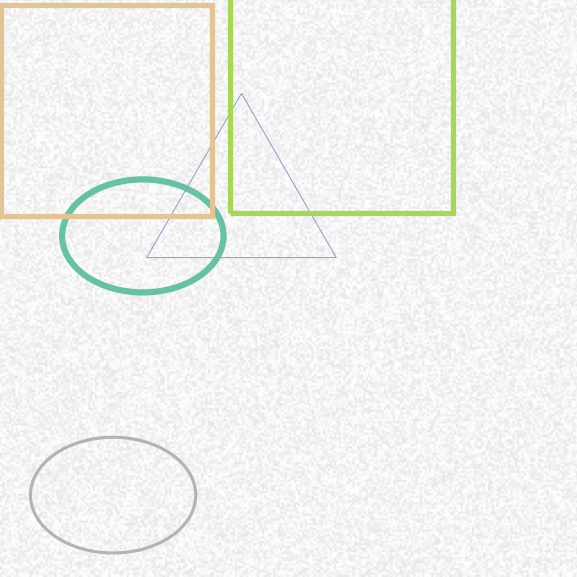[{"shape": "oval", "thickness": 3, "radius": 0.7, "center": [0.247, 0.591]}, {"shape": "triangle", "thickness": 0.5, "radius": 0.95, "center": [0.418, 0.648]}, {"shape": "square", "thickness": 2.5, "radius": 0.97, "center": [0.591, 0.824]}, {"shape": "square", "thickness": 2.5, "radius": 0.91, "center": [0.185, 0.808]}, {"shape": "oval", "thickness": 1.5, "radius": 0.72, "center": [0.196, 0.142]}]